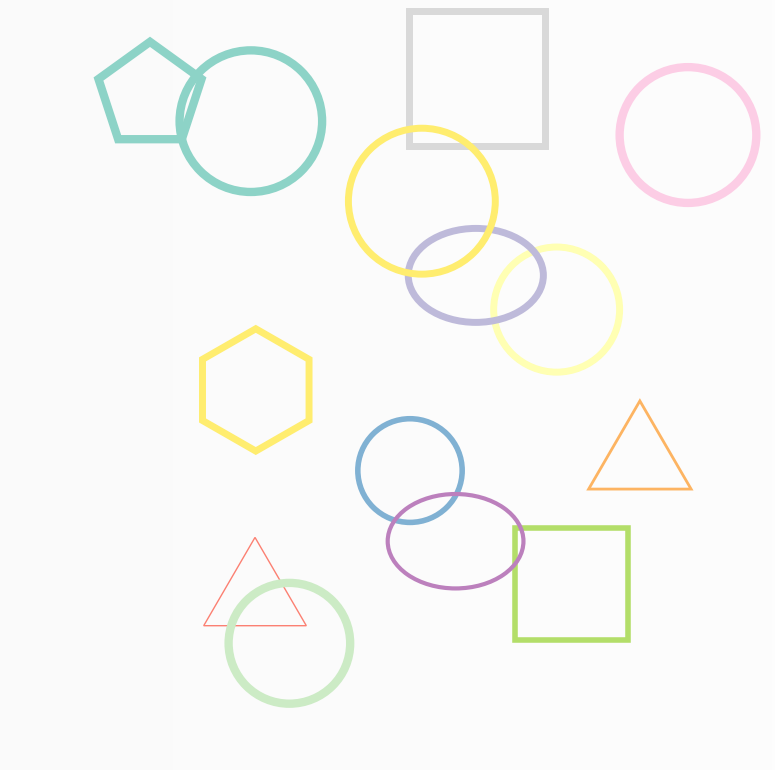[{"shape": "pentagon", "thickness": 3, "radius": 0.35, "center": [0.194, 0.876]}, {"shape": "circle", "thickness": 3, "radius": 0.46, "center": [0.324, 0.843]}, {"shape": "circle", "thickness": 2.5, "radius": 0.41, "center": [0.718, 0.598]}, {"shape": "oval", "thickness": 2.5, "radius": 0.44, "center": [0.614, 0.642]}, {"shape": "triangle", "thickness": 0.5, "radius": 0.38, "center": [0.329, 0.226]}, {"shape": "circle", "thickness": 2, "radius": 0.34, "center": [0.529, 0.389]}, {"shape": "triangle", "thickness": 1, "radius": 0.38, "center": [0.826, 0.403]}, {"shape": "square", "thickness": 2, "radius": 0.36, "center": [0.738, 0.241]}, {"shape": "circle", "thickness": 3, "radius": 0.44, "center": [0.888, 0.825]}, {"shape": "square", "thickness": 2.5, "radius": 0.44, "center": [0.616, 0.898]}, {"shape": "oval", "thickness": 1.5, "radius": 0.44, "center": [0.588, 0.297]}, {"shape": "circle", "thickness": 3, "radius": 0.39, "center": [0.373, 0.165]}, {"shape": "hexagon", "thickness": 2.5, "radius": 0.4, "center": [0.33, 0.494]}, {"shape": "circle", "thickness": 2.5, "radius": 0.47, "center": [0.544, 0.739]}]